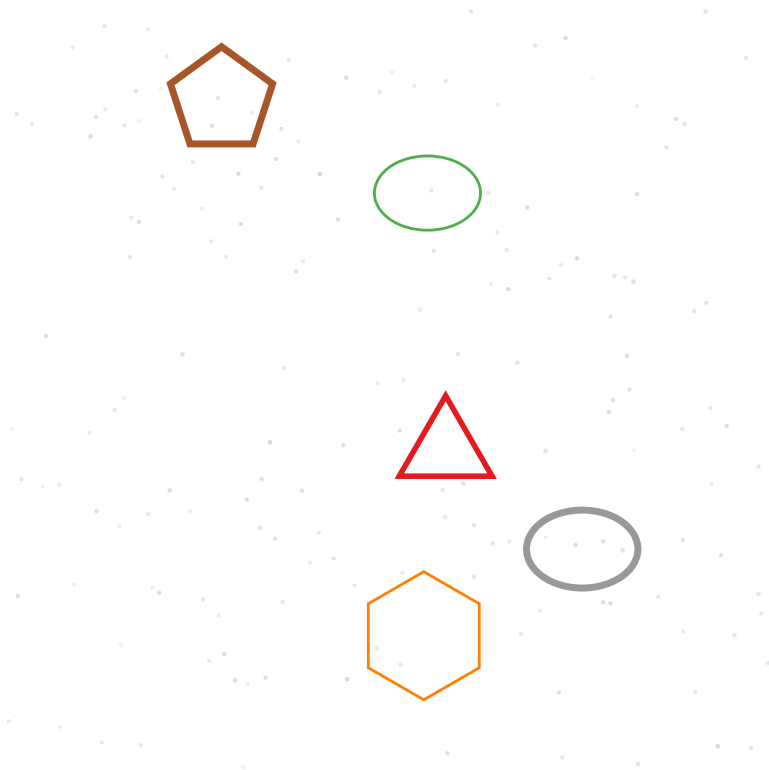[{"shape": "triangle", "thickness": 2, "radius": 0.35, "center": [0.579, 0.416]}, {"shape": "oval", "thickness": 1, "radius": 0.34, "center": [0.555, 0.749]}, {"shape": "hexagon", "thickness": 1, "radius": 0.42, "center": [0.55, 0.174]}, {"shape": "pentagon", "thickness": 2.5, "radius": 0.35, "center": [0.288, 0.87]}, {"shape": "oval", "thickness": 2.5, "radius": 0.36, "center": [0.756, 0.287]}]